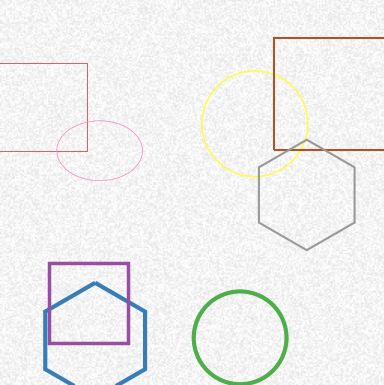[{"shape": "square", "thickness": 0.5, "radius": 0.57, "center": [0.11, 0.723]}, {"shape": "hexagon", "thickness": 3, "radius": 0.75, "center": [0.247, 0.116]}, {"shape": "circle", "thickness": 3, "radius": 0.6, "center": [0.624, 0.123]}, {"shape": "square", "thickness": 2.5, "radius": 0.52, "center": [0.23, 0.213]}, {"shape": "circle", "thickness": 1, "radius": 0.69, "center": [0.662, 0.679]}, {"shape": "square", "thickness": 1.5, "radius": 0.73, "center": [0.857, 0.757]}, {"shape": "oval", "thickness": 0.5, "radius": 0.56, "center": [0.259, 0.608]}, {"shape": "hexagon", "thickness": 1.5, "radius": 0.72, "center": [0.797, 0.494]}]